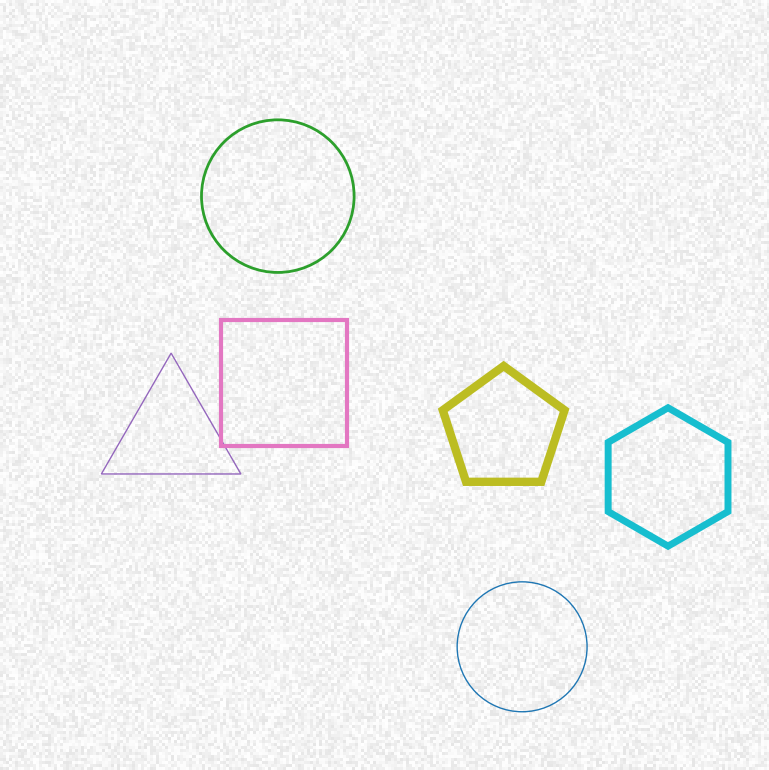[{"shape": "circle", "thickness": 0.5, "radius": 0.42, "center": [0.678, 0.16]}, {"shape": "circle", "thickness": 1, "radius": 0.5, "center": [0.361, 0.745]}, {"shape": "triangle", "thickness": 0.5, "radius": 0.52, "center": [0.222, 0.437]}, {"shape": "square", "thickness": 1.5, "radius": 0.41, "center": [0.369, 0.503]}, {"shape": "pentagon", "thickness": 3, "radius": 0.42, "center": [0.654, 0.442]}, {"shape": "hexagon", "thickness": 2.5, "radius": 0.45, "center": [0.868, 0.381]}]